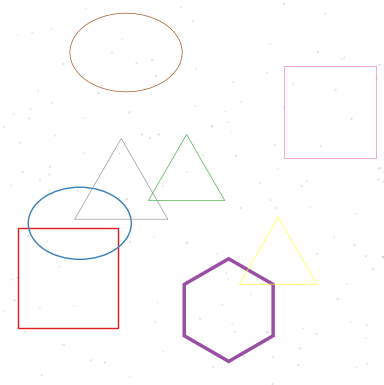[{"shape": "square", "thickness": 1, "radius": 0.65, "center": [0.177, 0.278]}, {"shape": "oval", "thickness": 1, "radius": 0.67, "center": [0.207, 0.42]}, {"shape": "triangle", "thickness": 0.5, "radius": 0.57, "center": [0.485, 0.536]}, {"shape": "hexagon", "thickness": 2.5, "radius": 0.67, "center": [0.594, 0.195]}, {"shape": "triangle", "thickness": 0.5, "radius": 0.58, "center": [0.723, 0.32]}, {"shape": "oval", "thickness": 0.5, "radius": 0.73, "center": [0.327, 0.864]}, {"shape": "square", "thickness": 0.5, "radius": 0.59, "center": [0.857, 0.709]}, {"shape": "triangle", "thickness": 0.5, "radius": 0.7, "center": [0.315, 0.5]}]